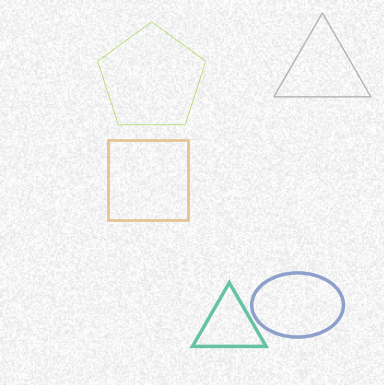[{"shape": "triangle", "thickness": 2.5, "radius": 0.55, "center": [0.596, 0.155]}, {"shape": "oval", "thickness": 2.5, "radius": 0.6, "center": [0.773, 0.208]}, {"shape": "pentagon", "thickness": 0.5, "radius": 0.74, "center": [0.394, 0.795]}, {"shape": "square", "thickness": 2, "radius": 0.52, "center": [0.384, 0.531]}, {"shape": "triangle", "thickness": 1, "radius": 0.73, "center": [0.837, 0.821]}]